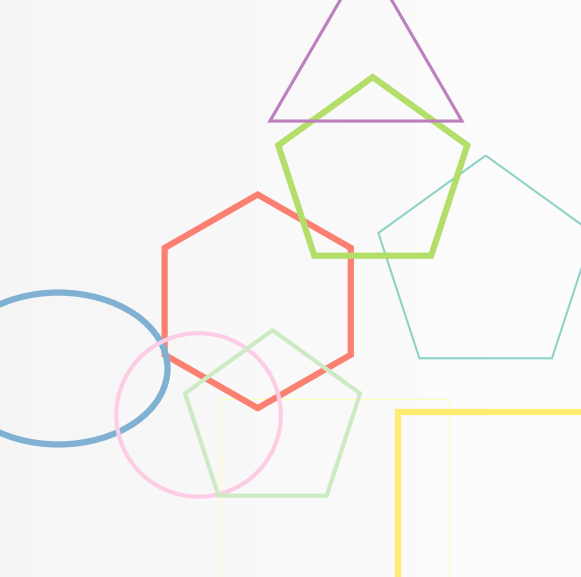[{"shape": "pentagon", "thickness": 1, "radius": 0.97, "center": [0.836, 0.536]}, {"shape": "square", "thickness": 0.5, "radius": 0.98, "center": [0.576, 0.113]}, {"shape": "hexagon", "thickness": 3, "radius": 0.92, "center": [0.443, 0.477]}, {"shape": "oval", "thickness": 3, "radius": 0.94, "center": [0.1, 0.361]}, {"shape": "pentagon", "thickness": 3, "radius": 0.85, "center": [0.641, 0.695]}, {"shape": "circle", "thickness": 2, "radius": 0.71, "center": [0.342, 0.281]}, {"shape": "triangle", "thickness": 1.5, "radius": 0.95, "center": [0.63, 0.885]}, {"shape": "pentagon", "thickness": 2, "radius": 0.79, "center": [0.469, 0.269]}, {"shape": "square", "thickness": 3, "radius": 0.84, "center": [0.852, 0.119]}]